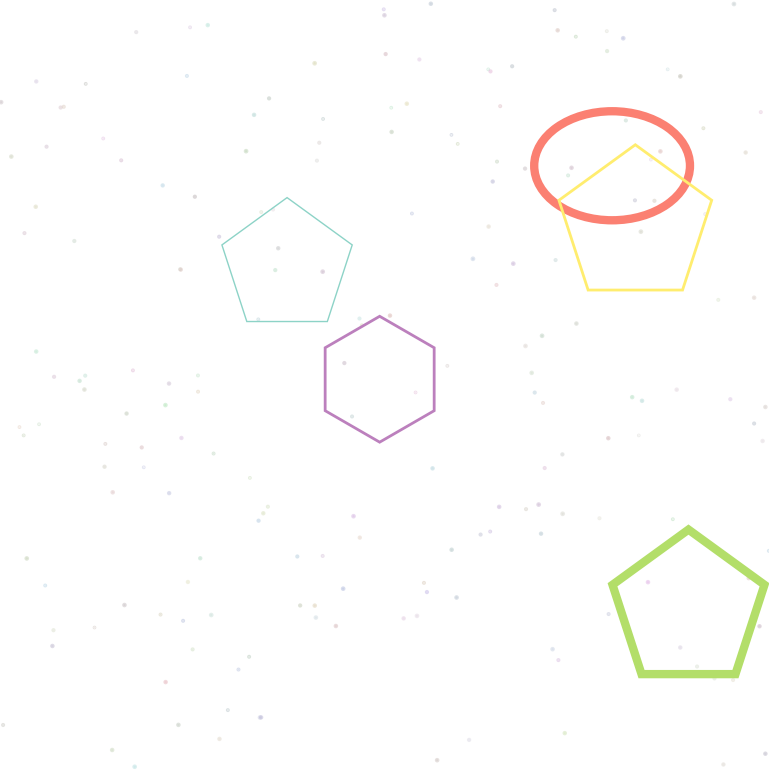[{"shape": "pentagon", "thickness": 0.5, "radius": 0.44, "center": [0.373, 0.654]}, {"shape": "oval", "thickness": 3, "radius": 0.51, "center": [0.795, 0.785]}, {"shape": "pentagon", "thickness": 3, "radius": 0.52, "center": [0.894, 0.208]}, {"shape": "hexagon", "thickness": 1, "radius": 0.41, "center": [0.493, 0.507]}, {"shape": "pentagon", "thickness": 1, "radius": 0.52, "center": [0.825, 0.708]}]